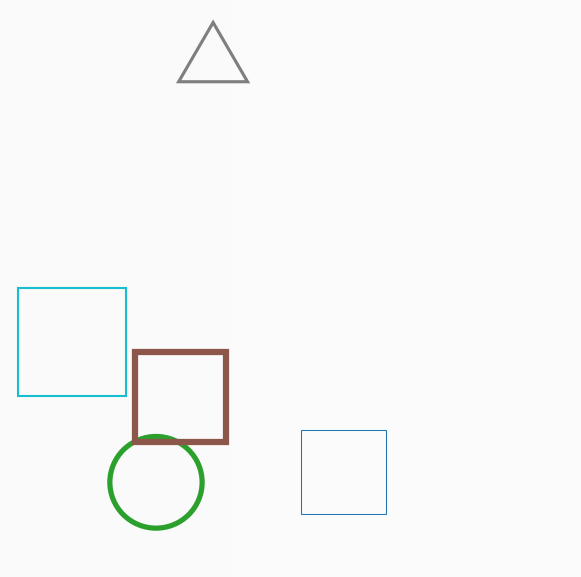[{"shape": "square", "thickness": 0.5, "radius": 0.36, "center": [0.59, 0.182]}, {"shape": "circle", "thickness": 2.5, "radius": 0.4, "center": [0.268, 0.164]}, {"shape": "square", "thickness": 3, "radius": 0.39, "center": [0.31, 0.311]}, {"shape": "triangle", "thickness": 1.5, "radius": 0.34, "center": [0.367, 0.892]}, {"shape": "square", "thickness": 1, "radius": 0.47, "center": [0.124, 0.407]}]